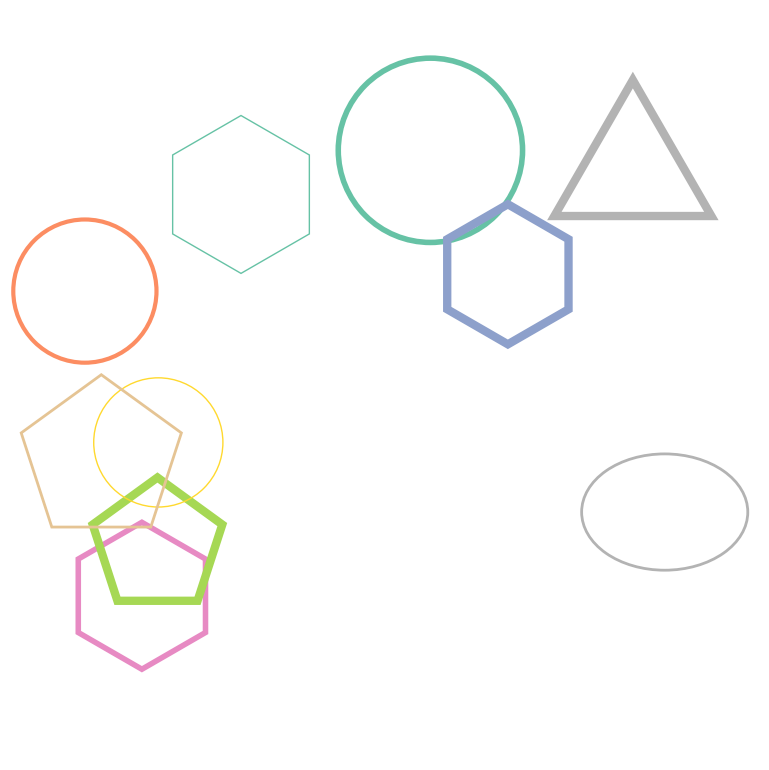[{"shape": "circle", "thickness": 2, "radius": 0.6, "center": [0.559, 0.805]}, {"shape": "hexagon", "thickness": 0.5, "radius": 0.51, "center": [0.313, 0.747]}, {"shape": "circle", "thickness": 1.5, "radius": 0.46, "center": [0.11, 0.622]}, {"shape": "hexagon", "thickness": 3, "radius": 0.45, "center": [0.66, 0.644]}, {"shape": "hexagon", "thickness": 2, "radius": 0.48, "center": [0.184, 0.226]}, {"shape": "pentagon", "thickness": 3, "radius": 0.44, "center": [0.205, 0.291]}, {"shape": "circle", "thickness": 0.5, "radius": 0.42, "center": [0.206, 0.425]}, {"shape": "pentagon", "thickness": 1, "radius": 0.55, "center": [0.132, 0.404]}, {"shape": "triangle", "thickness": 3, "radius": 0.59, "center": [0.822, 0.778]}, {"shape": "oval", "thickness": 1, "radius": 0.54, "center": [0.863, 0.335]}]